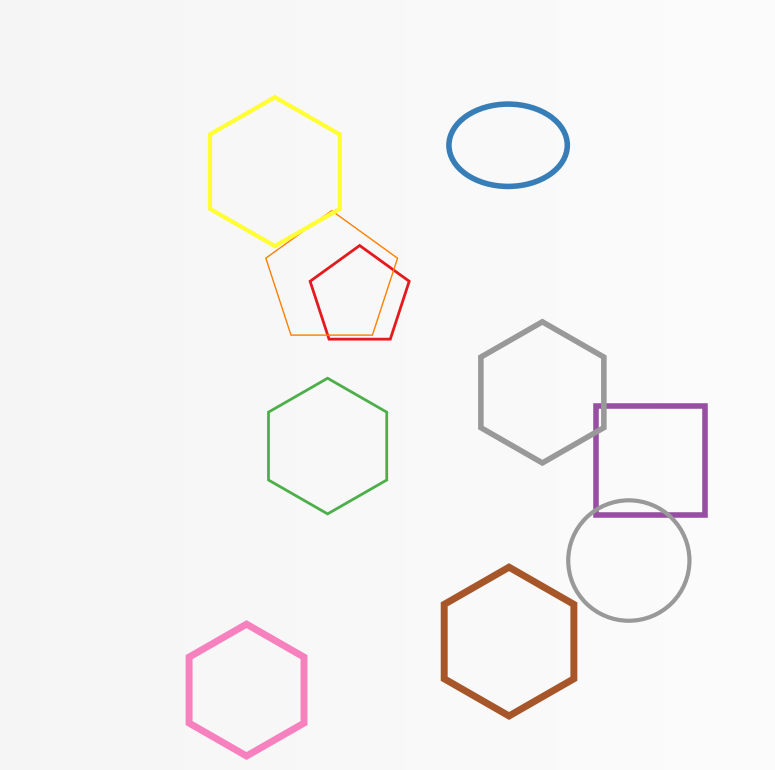[{"shape": "pentagon", "thickness": 1, "radius": 0.34, "center": [0.464, 0.614]}, {"shape": "oval", "thickness": 2, "radius": 0.38, "center": [0.656, 0.811]}, {"shape": "hexagon", "thickness": 1, "radius": 0.44, "center": [0.423, 0.421]}, {"shape": "square", "thickness": 2, "radius": 0.35, "center": [0.839, 0.402]}, {"shape": "pentagon", "thickness": 0.5, "radius": 0.45, "center": [0.428, 0.637]}, {"shape": "hexagon", "thickness": 1.5, "radius": 0.48, "center": [0.355, 0.777]}, {"shape": "hexagon", "thickness": 2.5, "radius": 0.48, "center": [0.657, 0.167]}, {"shape": "hexagon", "thickness": 2.5, "radius": 0.43, "center": [0.318, 0.104]}, {"shape": "hexagon", "thickness": 2, "radius": 0.46, "center": [0.7, 0.49]}, {"shape": "circle", "thickness": 1.5, "radius": 0.39, "center": [0.811, 0.272]}]